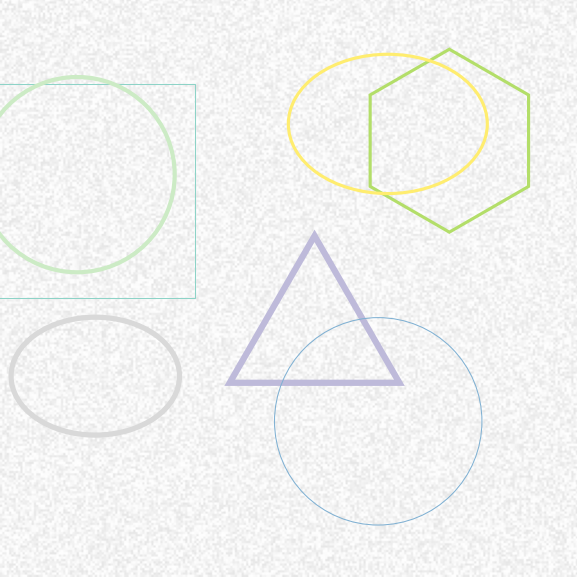[{"shape": "square", "thickness": 0.5, "radius": 0.93, "center": [0.152, 0.668]}, {"shape": "triangle", "thickness": 3, "radius": 0.85, "center": [0.545, 0.421]}, {"shape": "circle", "thickness": 0.5, "radius": 0.9, "center": [0.655, 0.27]}, {"shape": "hexagon", "thickness": 1.5, "radius": 0.79, "center": [0.778, 0.756]}, {"shape": "oval", "thickness": 2.5, "radius": 0.73, "center": [0.165, 0.348]}, {"shape": "circle", "thickness": 2, "radius": 0.85, "center": [0.133, 0.697]}, {"shape": "oval", "thickness": 1.5, "radius": 0.86, "center": [0.672, 0.785]}]